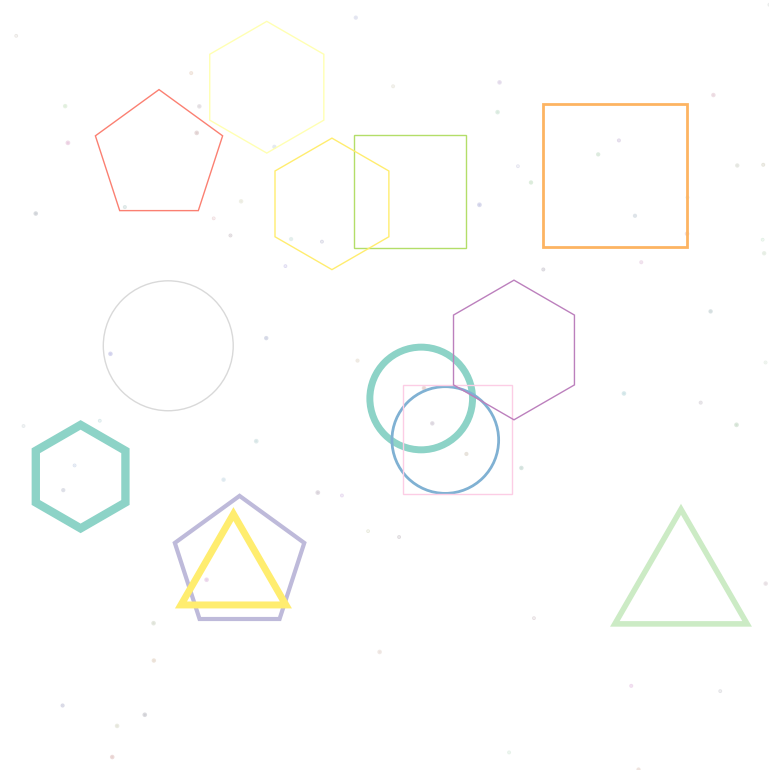[{"shape": "circle", "thickness": 2.5, "radius": 0.33, "center": [0.547, 0.482]}, {"shape": "hexagon", "thickness": 3, "radius": 0.34, "center": [0.105, 0.381]}, {"shape": "hexagon", "thickness": 0.5, "radius": 0.43, "center": [0.346, 0.887]}, {"shape": "pentagon", "thickness": 1.5, "radius": 0.44, "center": [0.311, 0.268]}, {"shape": "pentagon", "thickness": 0.5, "radius": 0.43, "center": [0.207, 0.797]}, {"shape": "circle", "thickness": 1, "radius": 0.35, "center": [0.578, 0.429]}, {"shape": "square", "thickness": 1, "radius": 0.47, "center": [0.799, 0.772]}, {"shape": "square", "thickness": 0.5, "radius": 0.37, "center": [0.533, 0.752]}, {"shape": "square", "thickness": 0.5, "radius": 0.35, "center": [0.594, 0.429]}, {"shape": "circle", "thickness": 0.5, "radius": 0.42, "center": [0.219, 0.551]}, {"shape": "hexagon", "thickness": 0.5, "radius": 0.45, "center": [0.668, 0.545]}, {"shape": "triangle", "thickness": 2, "radius": 0.5, "center": [0.884, 0.239]}, {"shape": "hexagon", "thickness": 0.5, "radius": 0.43, "center": [0.431, 0.735]}, {"shape": "triangle", "thickness": 2.5, "radius": 0.39, "center": [0.303, 0.254]}]